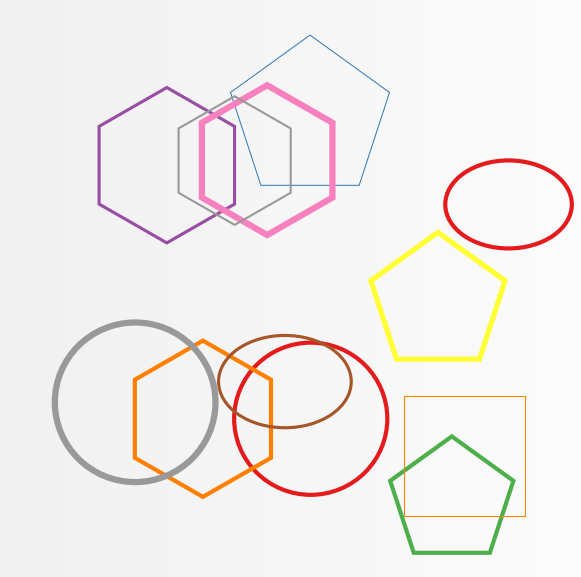[{"shape": "oval", "thickness": 2, "radius": 0.54, "center": [0.875, 0.645]}, {"shape": "circle", "thickness": 2, "radius": 0.66, "center": [0.535, 0.274]}, {"shape": "pentagon", "thickness": 0.5, "radius": 0.72, "center": [0.533, 0.795]}, {"shape": "pentagon", "thickness": 2, "radius": 0.56, "center": [0.777, 0.132]}, {"shape": "hexagon", "thickness": 1.5, "radius": 0.67, "center": [0.287, 0.713]}, {"shape": "square", "thickness": 0.5, "radius": 0.52, "center": [0.8, 0.21]}, {"shape": "hexagon", "thickness": 2, "radius": 0.68, "center": [0.349, 0.274]}, {"shape": "pentagon", "thickness": 2.5, "radius": 0.61, "center": [0.753, 0.475]}, {"shape": "oval", "thickness": 1.5, "radius": 0.57, "center": [0.49, 0.338]}, {"shape": "hexagon", "thickness": 3, "radius": 0.65, "center": [0.46, 0.722]}, {"shape": "circle", "thickness": 3, "radius": 0.69, "center": [0.233, 0.303]}, {"shape": "hexagon", "thickness": 1, "radius": 0.56, "center": [0.404, 0.721]}]